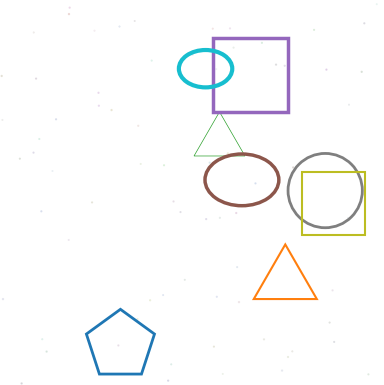[{"shape": "pentagon", "thickness": 2, "radius": 0.46, "center": [0.313, 0.104]}, {"shape": "triangle", "thickness": 1.5, "radius": 0.47, "center": [0.741, 0.271]}, {"shape": "triangle", "thickness": 0.5, "radius": 0.38, "center": [0.57, 0.633]}, {"shape": "square", "thickness": 2.5, "radius": 0.48, "center": [0.65, 0.805]}, {"shape": "oval", "thickness": 2.5, "radius": 0.48, "center": [0.628, 0.533]}, {"shape": "circle", "thickness": 2, "radius": 0.48, "center": [0.845, 0.505]}, {"shape": "square", "thickness": 1.5, "radius": 0.4, "center": [0.866, 0.471]}, {"shape": "oval", "thickness": 3, "radius": 0.35, "center": [0.534, 0.822]}]